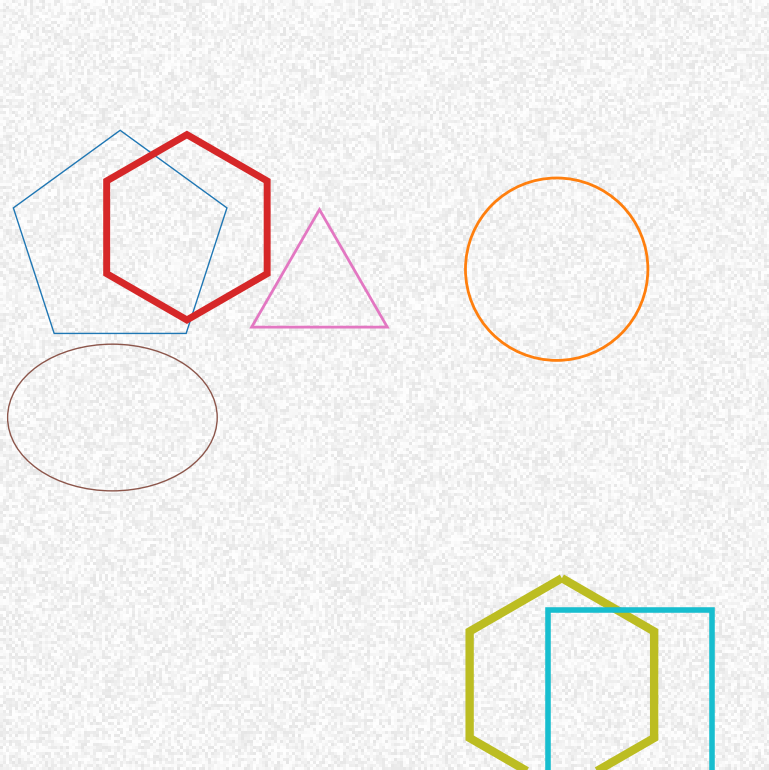[{"shape": "pentagon", "thickness": 0.5, "radius": 0.73, "center": [0.156, 0.685]}, {"shape": "circle", "thickness": 1, "radius": 0.59, "center": [0.723, 0.65]}, {"shape": "hexagon", "thickness": 2.5, "radius": 0.6, "center": [0.243, 0.705]}, {"shape": "oval", "thickness": 0.5, "radius": 0.68, "center": [0.146, 0.458]}, {"shape": "triangle", "thickness": 1, "radius": 0.51, "center": [0.415, 0.626]}, {"shape": "hexagon", "thickness": 3, "radius": 0.69, "center": [0.73, 0.111]}, {"shape": "square", "thickness": 2, "radius": 0.53, "center": [0.818, 0.1]}]